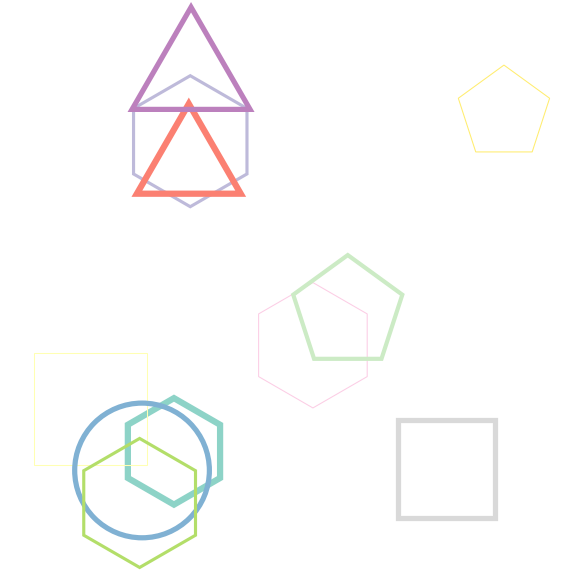[{"shape": "hexagon", "thickness": 3, "radius": 0.46, "center": [0.301, 0.218]}, {"shape": "square", "thickness": 0.5, "radius": 0.49, "center": [0.157, 0.291]}, {"shape": "hexagon", "thickness": 1.5, "radius": 0.57, "center": [0.329, 0.755]}, {"shape": "triangle", "thickness": 3, "radius": 0.52, "center": [0.327, 0.716]}, {"shape": "circle", "thickness": 2.5, "radius": 0.58, "center": [0.246, 0.185]}, {"shape": "hexagon", "thickness": 1.5, "radius": 0.56, "center": [0.242, 0.128]}, {"shape": "hexagon", "thickness": 0.5, "radius": 0.54, "center": [0.542, 0.401]}, {"shape": "square", "thickness": 2.5, "radius": 0.42, "center": [0.774, 0.187]}, {"shape": "triangle", "thickness": 2.5, "radius": 0.59, "center": [0.331, 0.869]}, {"shape": "pentagon", "thickness": 2, "radius": 0.5, "center": [0.602, 0.458]}, {"shape": "pentagon", "thickness": 0.5, "radius": 0.42, "center": [0.873, 0.803]}]